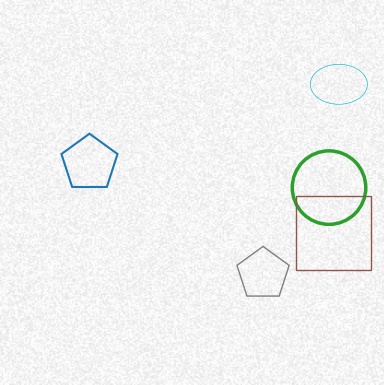[{"shape": "pentagon", "thickness": 1.5, "radius": 0.38, "center": [0.232, 0.576]}, {"shape": "circle", "thickness": 2.5, "radius": 0.48, "center": [0.855, 0.513]}, {"shape": "square", "thickness": 1, "radius": 0.48, "center": [0.866, 0.395]}, {"shape": "pentagon", "thickness": 1, "radius": 0.36, "center": [0.683, 0.289]}, {"shape": "oval", "thickness": 0.5, "radius": 0.37, "center": [0.88, 0.781]}]